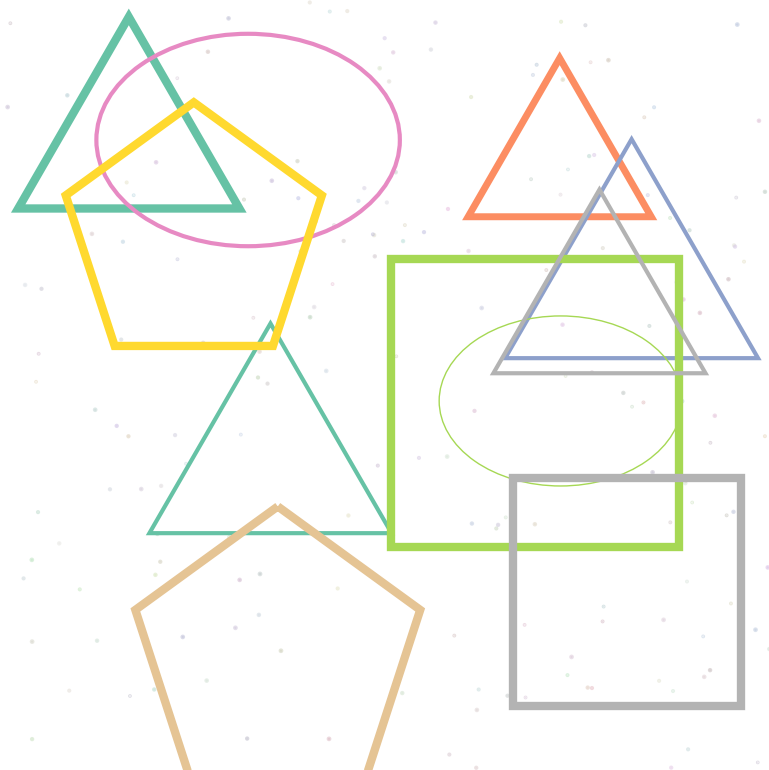[{"shape": "triangle", "thickness": 1.5, "radius": 0.91, "center": [0.351, 0.398]}, {"shape": "triangle", "thickness": 3, "radius": 0.83, "center": [0.167, 0.812]}, {"shape": "triangle", "thickness": 2.5, "radius": 0.69, "center": [0.727, 0.787]}, {"shape": "triangle", "thickness": 1.5, "radius": 0.95, "center": [0.82, 0.63]}, {"shape": "oval", "thickness": 1.5, "radius": 0.99, "center": [0.322, 0.818]}, {"shape": "square", "thickness": 3, "radius": 0.93, "center": [0.695, 0.477]}, {"shape": "oval", "thickness": 0.5, "radius": 0.79, "center": [0.728, 0.479]}, {"shape": "pentagon", "thickness": 3, "radius": 0.87, "center": [0.252, 0.692]}, {"shape": "pentagon", "thickness": 3, "radius": 0.97, "center": [0.361, 0.148]}, {"shape": "square", "thickness": 3, "radius": 0.74, "center": [0.815, 0.231]}, {"shape": "triangle", "thickness": 1.5, "radius": 0.8, "center": [0.779, 0.595]}]